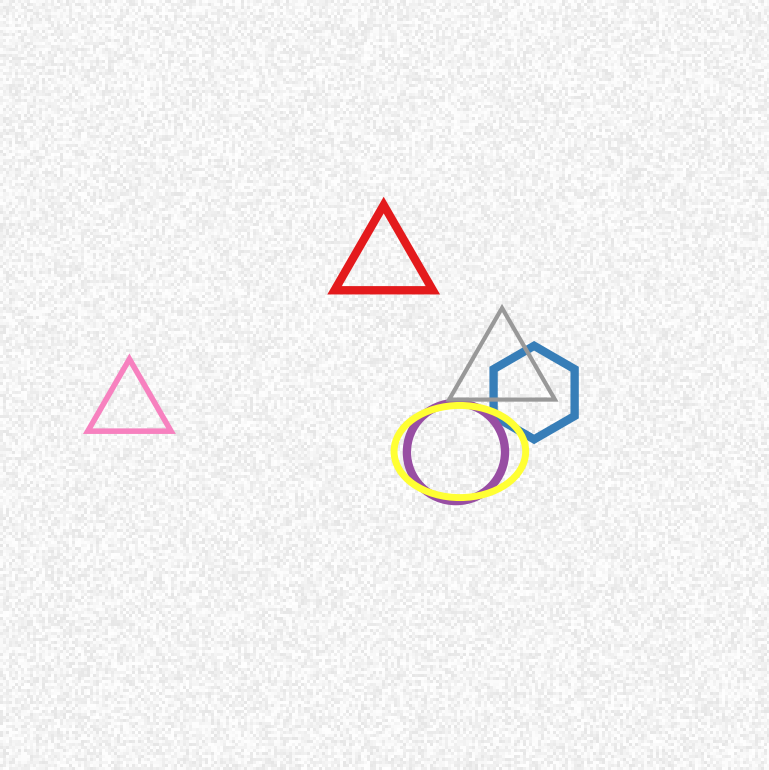[{"shape": "triangle", "thickness": 3, "radius": 0.37, "center": [0.498, 0.66]}, {"shape": "hexagon", "thickness": 3, "radius": 0.3, "center": [0.694, 0.49]}, {"shape": "circle", "thickness": 3, "radius": 0.32, "center": [0.592, 0.413]}, {"shape": "oval", "thickness": 2.5, "radius": 0.43, "center": [0.597, 0.414]}, {"shape": "triangle", "thickness": 2, "radius": 0.31, "center": [0.168, 0.471]}, {"shape": "triangle", "thickness": 1.5, "radius": 0.4, "center": [0.652, 0.521]}]